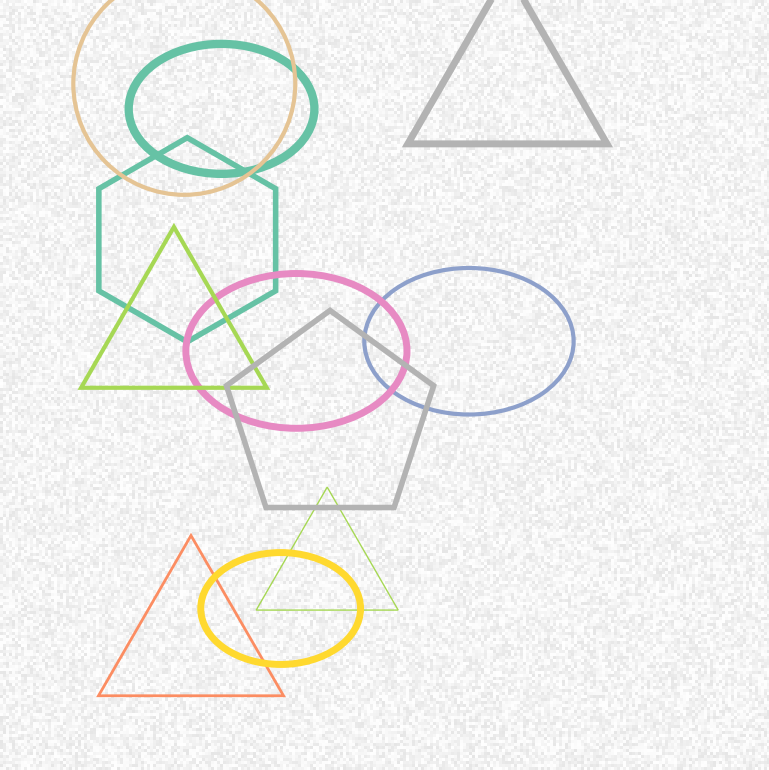[{"shape": "hexagon", "thickness": 2, "radius": 0.66, "center": [0.243, 0.689]}, {"shape": "oval", "thickness": 3, "radius": 0.6, "center": [0.288, 0.859]}, {"shape": "triangle", "thickness": 1, "radius": 0.69, "center": [0.248, 0.166]}, {"shape": "oval", "thickness": 1.5, "radius": 0.68, "center": [0.609, 0.557]}, {"shape": "oval", "thickness": 2.5, "radius": 0.72, "center": [0.385, 0.544]}, {"shape": "triangle", "thickness": 0.5, "radius": 0.53, "center": [0.425, 0.261]}, {"shape": "triangle", "thickness": 1.5, "radius": 0.7, "center": [0.226, 0.566]}, {"shape": "oval", "thickness": 2.5, "radius": 0.52, "center": [0.364, 0.21]}, {"shape": "circle", "thickness": 1.5, "radius": 0.72, "center": [0.239, 0.891]}, {"shape": "triangle", "thickness": 2.5, "radius": 0.75, "center": [0.659, 0.888]}, {"shape": "pentagon", "thickness": 2, "radius": 0.71, "center": [0.429, 0.455]}]